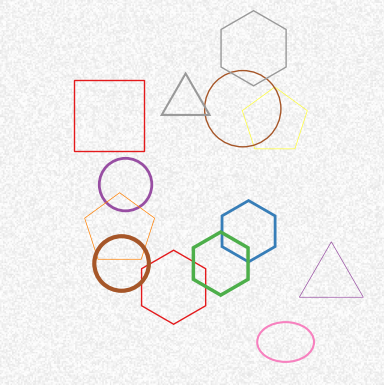[{"shape": "square", "thickness": 1, "radius": 0.46, "center": [0.284, 0.7]}, {"shape": "hexagon", "thickness": 1, "radius": 0.48, "center": [0.451, 0.254]}, {"shape": "hexagon", "thickness": 2, "radius": 0.4, "center": [0.646, 0.399]}, {"shape": "hexagon", "thickness": 2.5, "radius": 0.41, "center": [0.573, 0.315]}, {"shape": "triangle", "thickness": 0.5, "radius": 0.48, "center": [0.861, 0.276]}, {"shape": "circle", "thickness": 2, "radius": 0.34, "center": [0.326, 0.521]}, {"shape": "pentagon", "thickness": 0.5, "radius": 0.48, "center": [0.311, 0.404]}, {"shape": "pentagon", "thickness": 0.5, "radius": 0.44, "center": [0.714, 0.685]}, {"shape": "circle", "thickness": 3, "radius": 0.35, "center": [0.316, 0.316]}, {"shape": "circle", "thickness": 1, "radius": 0.5, "center": [0.631, 0.718]}, {"shape": "oval", "thickness": 1.5, "radius": 0.37, "center": [0.742, 0.112]}, {"shape": "triangle", "thickness": 1.5, "radius": 0.36, "center": [0.482, 0.737]}, {"shape": "hexagon", "thickness": 1, "radius": 0.49, "center": [0.659, 0.875]}]